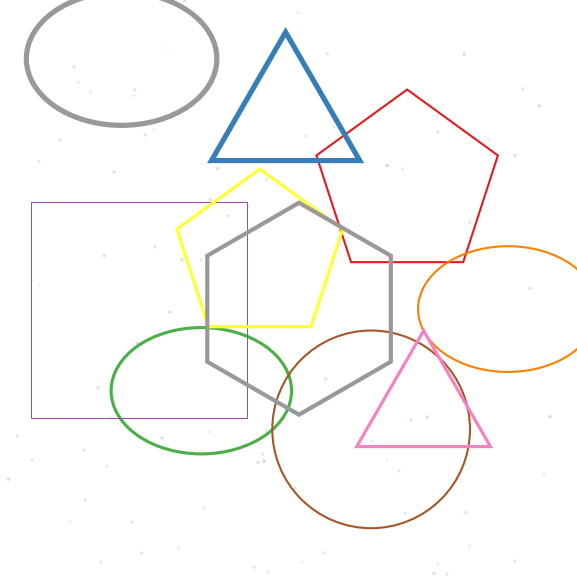[{"shape": "pentagon", "thickness": 1, "radius": 0.83, "center": [0.705, 0.679]}, {"shape": "triangle", "thickness": 2.5, "radius": 0.74, "center": [0.495, 0.795]}, {"shape": "oval", "thickness": 1.5, "radius": 0.78, "center": [0.349, 0.323]}, {"shape": "square", "thickness": 0.5, "radius": 0.93, "center": [0.241, 0.462]}, {"shape": "oval", "thickness": 1, "radius": 0.78, "center": [0.879, 0.464]}, {"shape": "pentagon", "thickness": 1.5, "radius": 0.75, "center": [0.45, 0.556]}, {"shape": "circle", "thickness": 1, "radius": 0.86, "center": [0.643, 0.256]}, {"shape": "triangle", "thickness": 1.5, "radius": 0.67, "center": [0.733, 0.293]}, {"shape": "oval", "thickness": 2.5, "radius": 0.82, "center": [0.211, 0.898]}, {"shape": "hexagon", "thickness": 2, "radius": 0.92, "center": [0.518, 0.465]}]